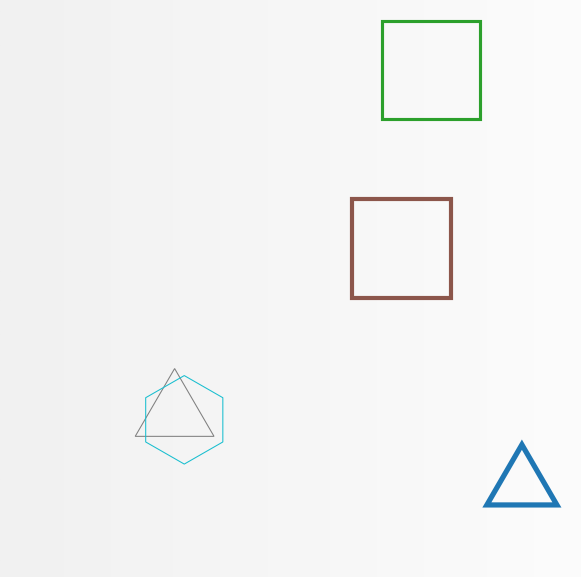[{"shape": "triangle", "thickness": 2.5, "radius": 0.35, "center": [0.898, 0.16]}, {"shape": "square", "thickness": 1.5, "radius": 0.42, "center": [0.741, 0.878]}, {"shape": "square", "thickness": 2, "radius": 0.43, "center": [0.69, 0.57]}, {"shape": "triangle", "thickness": 0.5, "radius": 0.39, "center": [0.3, 0.283]}, {"shape": "hexagon", "thickness": 0.5, "radius": 0.38, "center": [0.317, 0.272]}]